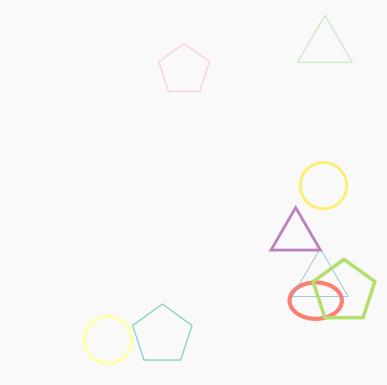[{"shape": "pentagon", "thickness": 1, "radius": 0.4, "center": [0.419, 0.13]}, {"shape": "circle", "thickness": 2.5, "radius": 0.3, "center": [0.279, 0.117]}, {"shape": "oval", "thickness": 3, "radius": 0.34, "center": [0.815, 0.219]}, {"shape": "triangle", "thickness": 0.5, "radius": 0.42, "center": [0.826, 0.272]}, {"shape": "pentagon", "thickness": 2.5, "radius": 0.42, "center": [0.888, 0.243]}, {"shape": "pentagon", "thickness": 1, "radius": 0.34, "center": [0.475, 0.818]}, {"shape": "triangle", "thickness": 2, "radius": 0.37, "center": [0.763, 0.387]}, {"shape": "triangle", "thickness": 1, "radius": 0.41, "center": [0.839, 0.879]}, {"shape": "circle", "thickness": 2, "radius": 0.3, "center": [0.835, 0.518]}]